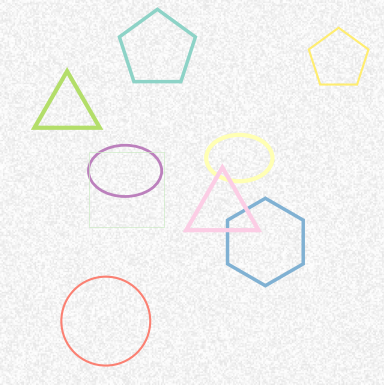[{"shape": "pentagon", "thickness": 2.5, "radius": 0.52, "center": [0.409, 0.872]}, {"shape": "oval", "thickness": 3, "radius": 0.43, "center": [0.622, 0.589]}, {"shape": "circle", "thickness": 1.5, "radius": 0.58, "center": [0.275, 0.166]}, {"shape": "hexagon", "thickness": 2.5, "radius": 0.57, "center": [0.689, 0.371]}, {"shape": "triangle", "thickness": 3, "radius": 0.49, "center": [0.174, 0.717]}, {"shape": "triangle", "thickness": 3, "radius": 0.54, "center": [0.578, 0.456]}, {"shape": "oval", "thickness": 2, "radius": 0.48, "center": [0.325, 0.556]}, {"shape": "square", "thickness": 0.5, "radius": 0.49, "center": [0.328, 0.508]}, {"shape": "pentagon", "thickness": 1.5, "radius": 0.41, "center": [0.88, 0.846]}]